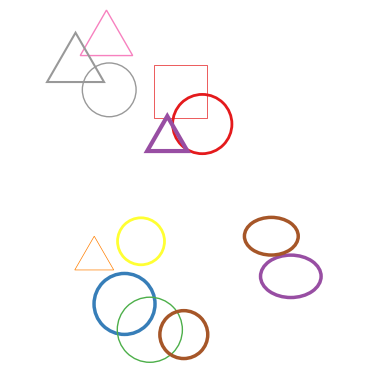[{"shape": "square", "thickness": 0.5, "radius": 0.35, "center": [0.47, 0.763]}, {"shape": "circle", "thickness": 2, "radius": 0.38, "center": [0.525, 0.678]}, {"shape": "circle", "thickness": 2.5, "radius": 0.4, "center": [0.323, 0.211]}, {"shape": "circle", "thickness": 1, "radius": 0.42, "center": [0.389, 0.144]}, {"shape": "triangle", "thickness": 3, "radius": 0.3, "center": [0.435, 0.638]}, {"shape": "oval", "thickness": 2.5, "radius": 0.39, "center": [0.755, 0.282]}, {"shape": "triangle", "thickness": 0.5, "radius": 0.29, "center": [0.245, 0.328]}, {"shape": "circle", "thickness": 2, "radius": 0.3, "center": [0.366, 0.373]}, {"shape": "circle", "thickness": 2.5, "radius": 0.31, "center": [0.477, 0.131]}, {"shape": "oval", "thickness": 2.5, "radius": 0.35, "center": [0.705, 0.386]}, {"shape": "triangle", "thickness": 1, "radius": 0.39, "center": [0.277, 0.895]}, {"shape": "triangle", "thickness": 1.5, "radius": 0.43, "center": [0.196, 0.83]}, {"shape": "circle", "thickness": 1, "radius": 0.35, "center": [0.284, 0.767]}]